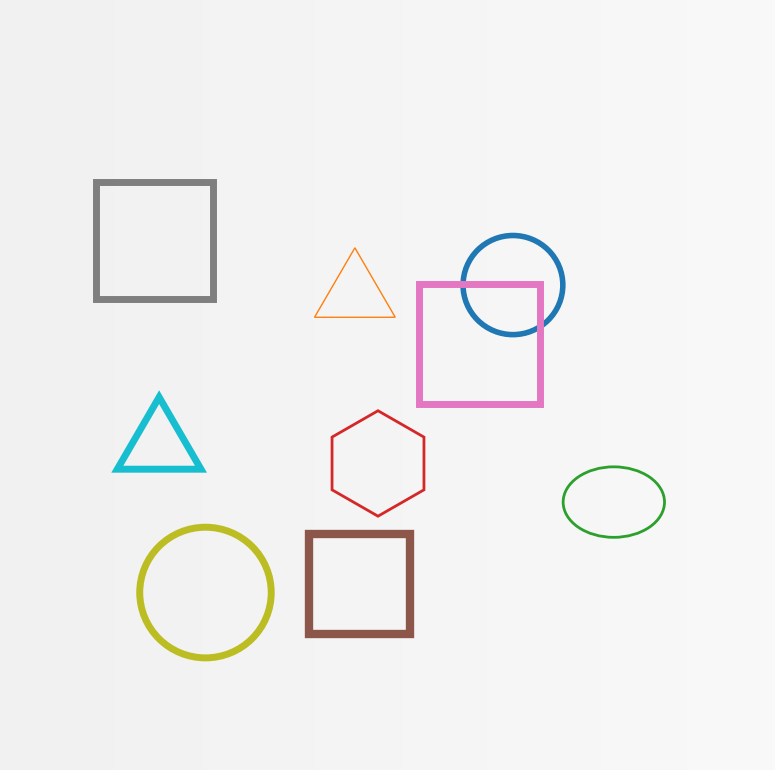[{"shape": "circle", "thickness": 2, "radius": 0.32, "center": [0.662, 0.63]}, {"shape": "triangle", "thickness": 0.5, "radius": 0.3, "center": [0.458, 0.618]}, {"shape": "oval", "thickness": 1, "radius": 0.33, "center": [0.792, 0.348]}, {"shape": "hexagon", "thickness": 1, "radius": 0.34, "center": [0.488, 0.398]}, {"shape": "square", "thickness": 3, "radius": 0.32, "center": [0.464, 0.242]}, {"shape": "square", "thickness": 2.5, "radius": 0.39, "center": [0.619, 0.554]}, {"shape": "square", "thickness": 2.5, "radius": 0.38, "center": [0.199, 0.687]}, {"shape": "circle", "thickness": 2.5, "radius": 0.42, "center": [0.265, 0.23]}, {"shape": "triangle", "thickness": 2.5, "radius": 0.31, "center": [0.205, 0.422]}]